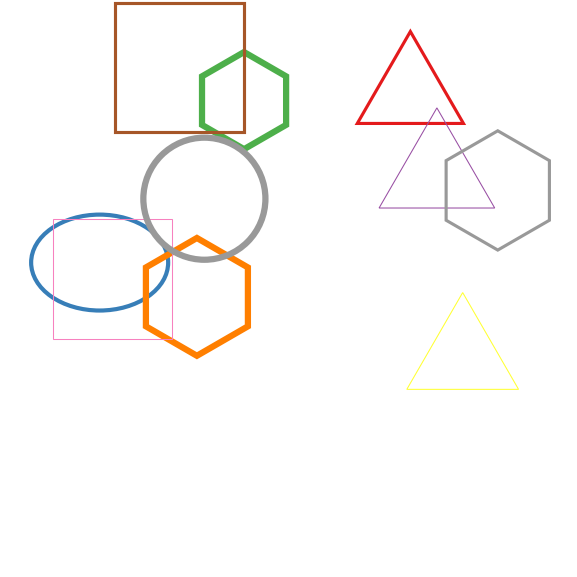[{"shape": "triangle", "thickness": 1.5, "radius": 0.53, "center": [0.711, 0.838]}, {"shape": "oval", "thickness": 2, "radius": 0.59, "center": [0.173, 0.544]}, {"shape": "hexagon", "thickness": 3, "radius": 0.42, "center": [0.423, 0.825]}, {"shape": "triangle", "thickness": 0.5, "radius": 0.58, "center": [0.757, 0.697]}, {"shape": "hexagon", "thickness": 3, "radius": 0.51, "center": [0.341, 0.485]}, {"shape": "triangle", "thickness": 0.5, "radius": 0.56, "center": [0.801, 0.381]}, {"shape": "square", "thickness": 1.5, "radius": 0.56, "center": [0.311, 0.882]}, {"shape": "square", "thickness": 0.5, "radius": 0.52, "center": [0.195, 0.516]}, {"shape": "hexagon", "thickness": 1.5, "radius": 0.52, "center": [0.862, 0.669]}, {"shape": "circle", "thickness": 3, "radius": 0.53, "center": [0.354, 0.655]}]